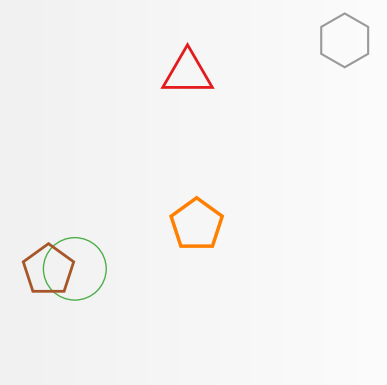[{"shape": "triangle", "thickness": 2, "radius": 0.37, "center": [0.484, 0.81]}, {"shape": "circle", "thickness": 1, "radius": 0.41, "center": [0.193, 0.302]}, {"shape": "pentagon", "thickness": 2.5, "radius": 0.35, "center": [0.508, 0.417]}, {"shape": "pentagon", "thickness": 2, "radius": 0.34, "center": [0.125, 0.299]}, {"shape": "hexagon", "thickness": 1.5, "radius": 0.35, "center": [0.89, 0.895]}]